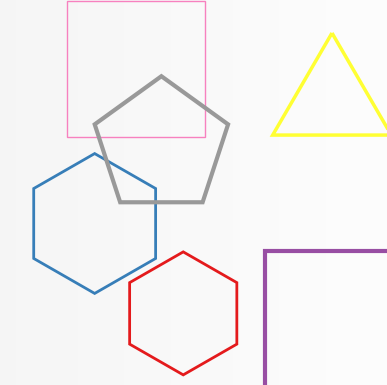[{"shape": "hexagon", "thickness": 2, "radius": 0.8, "center": [0.473, 0.186]}, {"shape": "hexagon", "thickness": 2, "radius": 0.91, "center": [0.244, 0.419]}, {"shape": "square", "thickness": 3, "radius": 0.95, "center": [0.874, 0.16]}, {"shape": "triangle", "thickness": 2.5, "radius": 0.88, "center": [0.857, 0.738]}, {"shape": "square", "thickness": 1, "radius": 0.89, "center": [0.351, 0.82]}, {"shape": "pentagon", "thickness": 3, "radius": 0.9, "center": [0.416, 0.621]}]